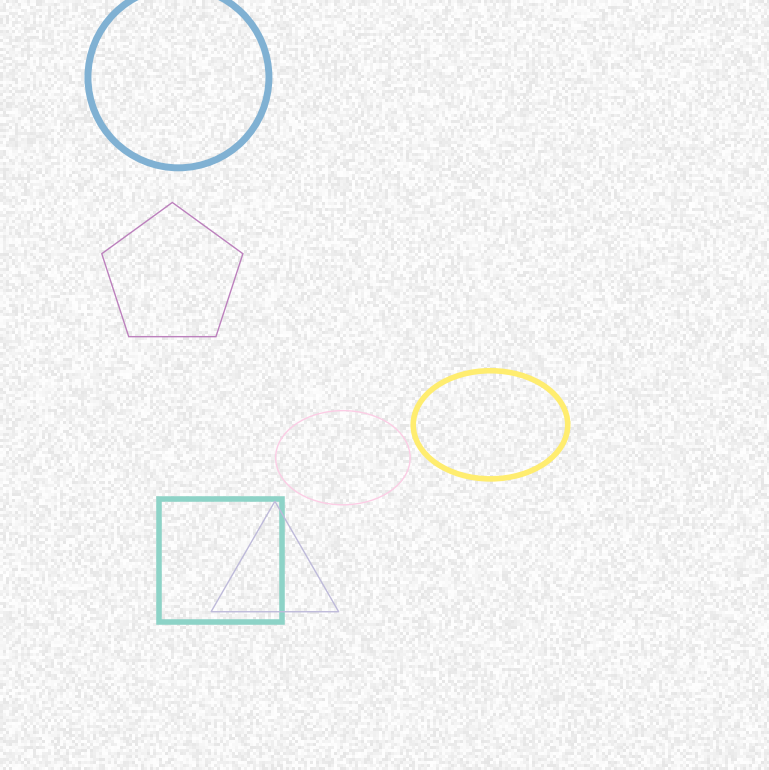[{"shape": "square", "thickness": 2, "radius": 0.4, "center": [0.286, 0.272]}, {"shape": "triangle", "thickness": 0.5, "radius": 0.48, "center": [0.357, 0.253]}, {"shape": "circle", "thickness": 2.5, "radius": 0.59, "center": [0.232, 0.9]}, {"shape": "oval", "thickness": 0.5, "radius": 0.44, "center": [0.445, 0.406]}, {"shape": "pentagon", "thickness": 0.5, "radius": 0.48, "center": [0.224, 0.641]}, {"shape": "oval", "thickness": 2, "radius": 0.5, "center": [0.637, 0.448]}]